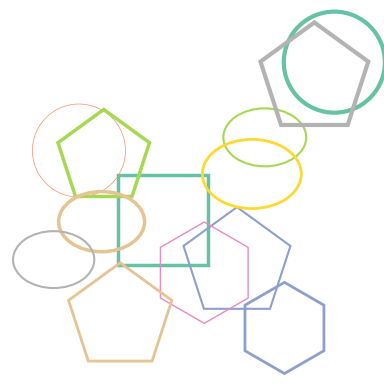[{"shape": "square", "thickness": 2.5, "radius": 0.59, "center": [0.423, 0.429]}, {"shape": "circle", "thickness": 3, "radius": 0.66, "center": [0.868, 0.839]}, {"shape": "circle", "thickness": 0.5, "radius": 0.6, "center": [0.205, 0.609]}, {"shape": "hexagon", "thickness": 2, "radius": 0.59, "center": [0.739, 0.148]}, {"shape": "pentagon", "thickness": 1.5, "radius": 0.73, "center": [0.616, 0.316]}, {"shape": "hexagon", "thickness": 1, "radius": 0.66, "center": [0.531, 0.292]}, {"shape": "pentagon", "thickness": 2.5, "radius": 0.62, "center": [0.269, 0.591]}, {"shape": "oval", "thickness": 1.5, "radius": 0.54, "center": [0.688, 0.643]}, {"shape": "oval", "thickness": 2, "radius": 0.64, "center": [0.654, 0.548]}, {"shape": "oval", "thickness": 2.5, "radius": 0.56, "center": [0.264, 0.424]}, {"shape": "pentagon", "thickness": 2, "radius": 0.71, "center": [0.312, 0.176]}, {"shape": "oval", "thickness": 1.5, "radius": 0.53, "center": [0.139, 0.326]}, {"shape": "pentagon", "thickness": 3, "radius": 0.74, "center": [0.817, 0.794]}]